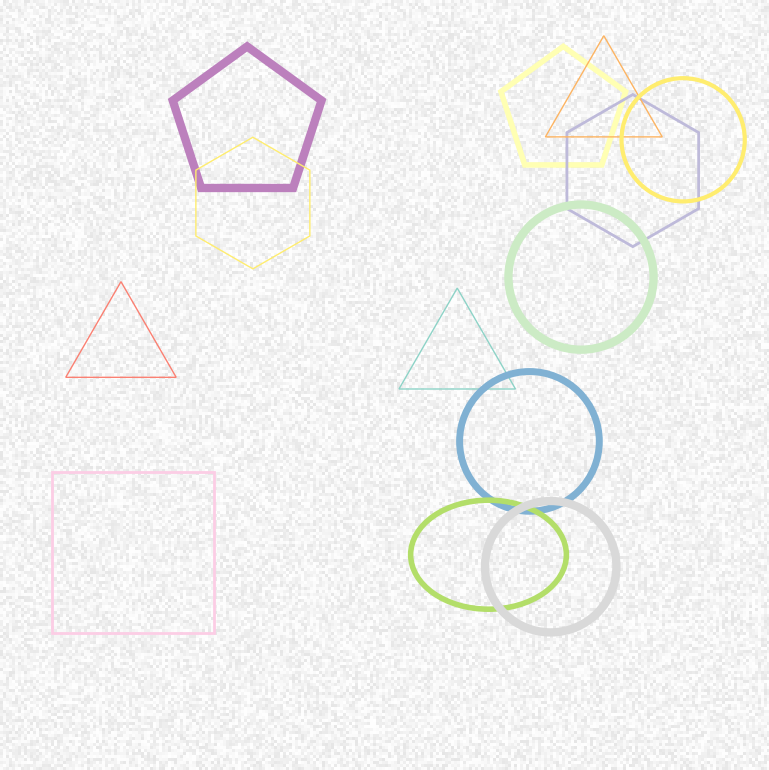[{"shape": "triangle", "thickness": 0.5, "radius": 0.44, "center": [0.594, 0.538]}, {"shape": "pentagon", "thickness": 2, "radius": 0.43, "center": [0.732, 0.855]}, {"shape": "hexagon", "thickness": 1, "radius": 0.49, "center": [0.822, 0.778]}, {"shape": "triangle", "thickness": 0.5, "radius": 0.41, "center": [0.157, 0.551]}, {"shape": "circle", "thickness": 2.5, "radius": 0.45, "center": [0.688, 0.427]}, {"shape": "triangle", "thickness": 0.5, "radius": 0.44, "center": [0.784, 0.866]}, {"shape": "oval", "thickness": 2, "radius": 0.51, "center": [0.634, 0.28]}, {"shape": "square", "thickness": 1, "radius": 0.52, "center": [0.173, 0.282]}, {"shape": "circle", "thickness": 3, "radius": 0.43, "center": [0.715, 0.264]}, {"shape": "pentagon", "thickness": 3, "radius": 0.51, "center": [0.321, 0.838]}, {"shape": "circle", "thickness": 3, "radius": 0.47, "center": [0.755, 0.64]}, {"shape": "circle", "thickness": 1.5, "radius": 0.4, "center": [0.887, 0.818]}, {"shape": "hexagon", "thickness": 0.5, "radius": 0.43, "center": [0.328, 0.736]}]